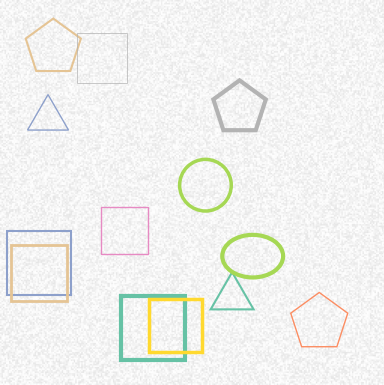[{"shape": "square", "thickness": 3, "radius": 0.41, "center": [0.398, 0.149]}, {"shape": "triangle", "thickness": 1.5, "radius": 0.32, "center": [0.603, 0.229]}, {"shape": "pentagon", "thickness": 1, "radius": 0.39, "center": [0.829, 0.162]}, {"shape": "triangle", "thickness": 1, "radius": 0.31, "center": [0.125, 0.693]}, {"shape": "square", "thickness": 1.5, "radius": 0.42, "center": [0.101, 0.317]}, {"shape": "square", "thickness": 1, "radius": 0.3, "center": [0.323, 0.402]}, {"shape": "circle", "thickness": 2.5, "radius": 0.34, "center": [0.534, 0.519]}, {"shape": "oval", "thickness": 3, "radius": 0.4, "center": [0.656, 0.335]}, {"shape": "square", "thickness": 2.5, "radius": 0.34, "center": [0.456, 0.155]}, {"shape": "square", "thickness": 2, "radius": 0.36, "center": [0.101, 0.291]}, {"shape": "pentagon", "thickness": 1.5, "radius": 0.38, "center": [0.138, 0.876]}, {"shape": "square", "thickness": 0.5, "radius": 0.33, "center": [0.265, 0.849]}, {"shape": "pentagon", "thickness": 3, "radius": 0.36, "center": [0.622, 0.72]}]